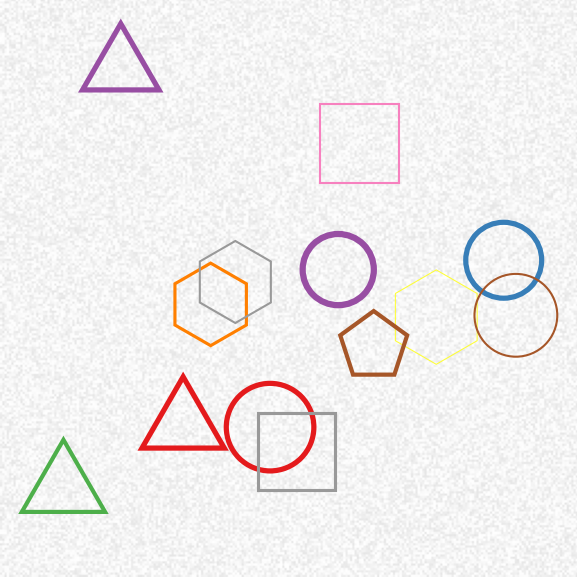[{"shape": "triangle", "thickness": 2.5, "radius": 0.41, "center": [0.317, 0.264]}, {"shape": "circle", "thickness": 2.5, "radius": 0.38, "center": [0.468, 0.259]}, {"shape": "circle", "thickness": 2.5, "radius": 0.33, "center": [0.872, 0.548]}, {"shape": "triangle", "thickness": 2, "radius": 0.42, "center": [0.11, 0.154]}, {"shape": "circle", "thickness": 3, "radius": 0.31, "center": [0.586, 0.532]}, {"shape": "triangle", "thickness": 2.5, "radius": 0.38, "center": [0.209, 0.882]}, {"shape": "hexagon", "thickness": 1.5, "radius": 0.36, "center": [0.365, 0.472]}, {"shape": "hexagon", "thickness": 0.5, "radius": 0.41, "center": [0.755, 0.45]}, {"shape": "pentagon", "thickness": 2, "radius": 0.3, "center": [0.647, 0.4]}, {"shape": "circle", "thickness": 1, "radius": 0.36, "center": [0.893, 0.453]}, {"shape": "square", "thickness": 1, "radius": 0.34, "center": [0.623, 0.751]}, {"shape": "hexagon", "thickness": 1, "radius": 0.36, "center": [0.407, 0.511]}, {"shape": "square", "thickness": 1.5, "radius": 0.33, "center": [0.513, 0.217]}]